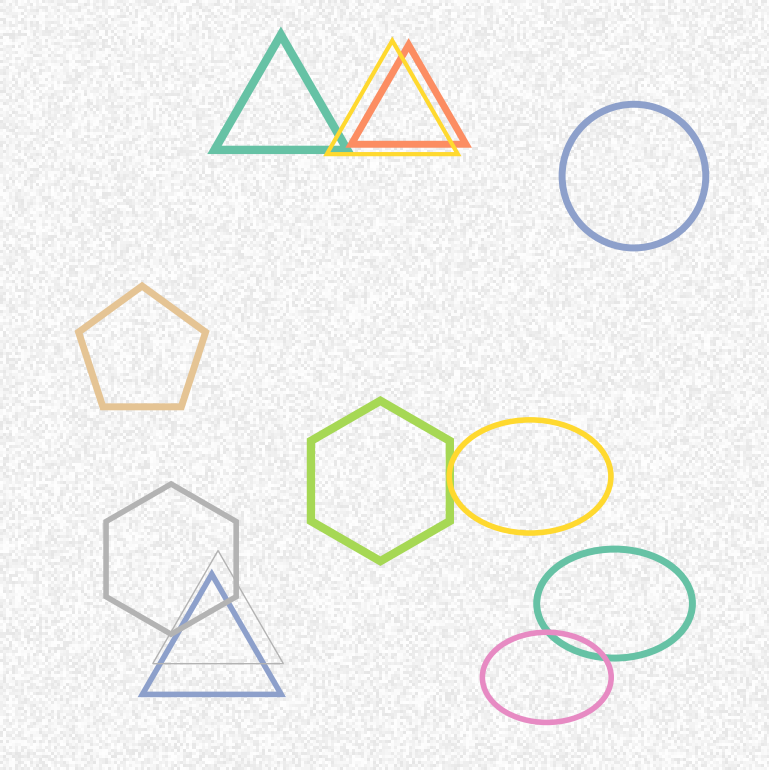[{"shape": "triangle", "thickness": 3, "radius": 0.5, "center": [0.365, 0.855]}, {"shape": "oval", "thickness": 2.5, "radius": 0.51, "center": [0.798, 0.216]}, {"shape": "triangle", "thickness": 2.5, "radius": 0.43, "center": [0.531, 0.856]}, {"shape": "triangle", "thickness": 2, "radius": 0.52, "center": [0.275, 0.15]}, {"shape": "circle", "thickness": 2.5, "radius": 0.47, "center": [0.823, 0.771]}, {"shape": "oval", "thickness": 2, "radius": 0.42, "center": [0.71, 0.12]}, {"shape": "hexagon", "thickness": 3, "radius": 0.52, "center": [0.494, 0.375]}, {"shape": "oval", "thickness": 2, "radius": 0.52, "center": [0.688, 0.381]}, {"shape": "triangle", "thickness": 1.5, "radius": 0.49, "center": [0.509, 0.849]}, {"shape": "pentagon", "thickness": 2.5, "radius": 0.43, "center": [0.185, 0.542]}, {"shape": "triangle", "thickness": 0.5, "radius": 0.49, "center": [0.283, 0.187]}, {"shape": "hexagon", "thickness": 2, "radius": 0.49, "center": [0.222, 0.274]}]